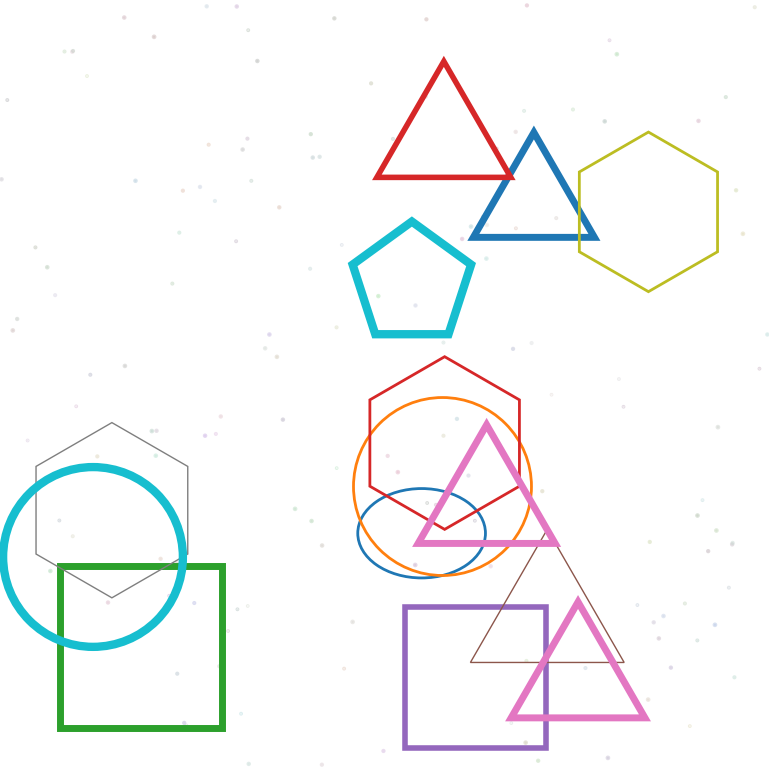[{"shape": "triangle", "thickness": 2.5, "radius": 0.45, "center": [0.693, 0.737]}, {"shape": "oval", "thickness": 1, "radius": 0.41, "center": [0.548, 0.307]}, {"shape": "circle", "thickness": 1, "radius": 0.58, "center": [0.575, 0.368]}, {"shape": "square", "thickness": 2.5, "radius": 0.53, "center": [0.183, 0.16]}, {"shape": "triangle", "thickness": 2, "radius": 0.5, "center": [0.576, 0.82]}, {"shape": "hexagon", "thickness": 1, "radius": 0.56, "center": [0.577, 0.425]}, {"shape": "square", "thickness": 2, "radius": 0.46, "center": [0.617, 0.12]}, {"shape": "triangle", "thickness": 0.5, "radius": 0.58, "center": [0.711, 0.197]}, {"shape": "triangle", "thickness": 2.5, "radius": 0.5, "center": [0.751, 0.118]}, {"shape": "triangle", "thickness": 2.5, "radius": 0.51, "center": [0.632, 0.346]}, {"shape": "hexagon", "thickness": 0.5, "radius": 0.57, "center": [0.145, 0.337]}, {"shape": "hexagon", "thickness": 1, "radius": 0.52, "center": [0.842, 0.725]}, {"shape": "pentagon", "thickness": 3, "radius": 0.4, "center": [0.535, 0.631]}, {"shape": "circle", "thickness": 3, "radius": 0.58, "center": [0.121, 0.277]}]